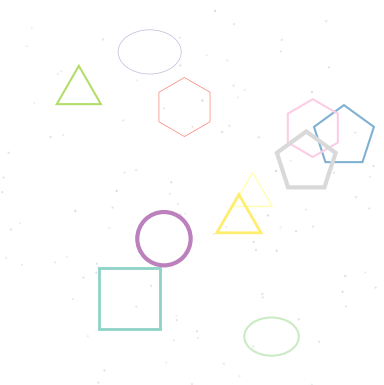[{"shape": "square", "thickness": 2, "radius": 0.4, "center": [0.336, 0.225]}, {"shape": "triangle", "thickness": 1, "radius": 0.29, "center": [0.656, 0.493]}, {"shape": "oval", "thickness": 0.5, "radius": 0.41, "center": [0.389, 0.865]}, {"shape": "hexagon", "thickness": 0.5, "radius": 0.38, "center": [0.479, 0.722]}, {"shape": "pentagon", "thickness": 1.5, "radius": 0.41, "center": [0.893, 0.645]}, {"shape": "triangle", "thickness": 1.5, "radius": 0.33, "center": [0.205, 0.763]}, {"shape": "hexagon", "thickness": 1.5, "radius": 0.38, "center": [0.813, 0.667]}, {"shape": "pentagon", "thickness": 3, "radius": 0.4, "center": [0.795, 0.578]}, {"shape": "circle", "thickness": 3, "radius": 0.35, "center": [0.426, 0.38]}, {"shape": "oval", "thickness": 1.5, "radius": 0.35, "center": [0.705, 0.126]}, {"shape": "triangle", "thickness": 2, "radius": 0.33, "center": [0.62, 0.428]}]